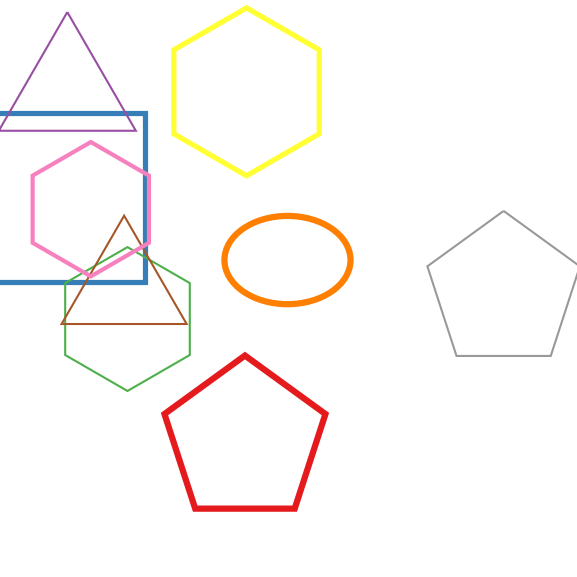[{"shape": "pentagon", "thickness": 3, "radius": 0.73, "center": [0.424, 0.237]}, {"shape": "square", "thickness": 2.5, "radius": 0.73, "center": [0.104, 0.658]}, {"shape": "hexagon", "thickness": 1, "radius": 0.62, "center": [0.221, 0.447]}, {"shape": "triangle", "thickness": 1, "radius": 0.68, "center": [0.117, 0.841]}, {"shape": "oval", "thickness": 3, "radius": 0.55, "center": [0.498, 0.549]}, {"shape": "hexagon", "thickness": 2.5, "radius": 0.73, "center": [0.427, 0.84]}, {"shape": "triangle", "thickness": 1, "radius": 0.63, "center": [0.215, 0.501]}, {"shape": "hexagon", "thickness": 2, "radius": 0.58, "center": [0.157, 0.637]}, {"shape": "pentagon", "thickness": 1, "radius": 0.69, "center": [0.872, 0.495]}]